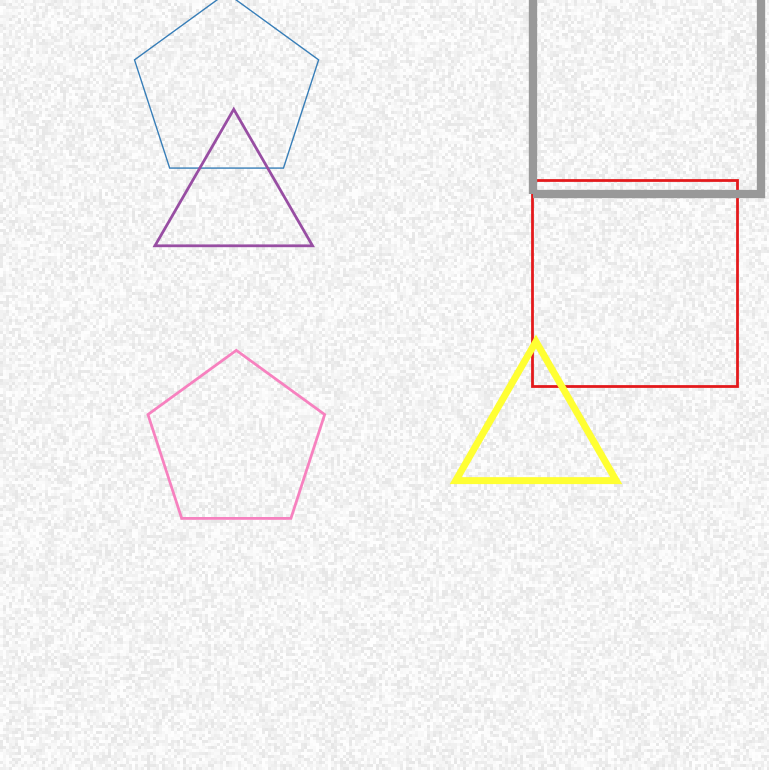[{"shape": "square", "thickness": 1, "radius": 0.67, "center": [0.824, 0.633]}, {"shape": "pentagon", "thickness": 0.5, "radius": 0.63, "center": [0.294, 0.883]}, {"shape": "triangle", "thickness": 1, "radius": 0.59, "center": [0.304, 0.74]}, {"shape": "triangle", "thickness": 2.5, "radius": 0.6, "center": [0.696, 0.436]}, {"shape": "pentagon", "thickness": 1, "radius": 0.6, "center": [0.307, 0.424]}, {"shape": "square", "thickness": 3, "radius": 0.74, "center": [0.84, 0.897]}]